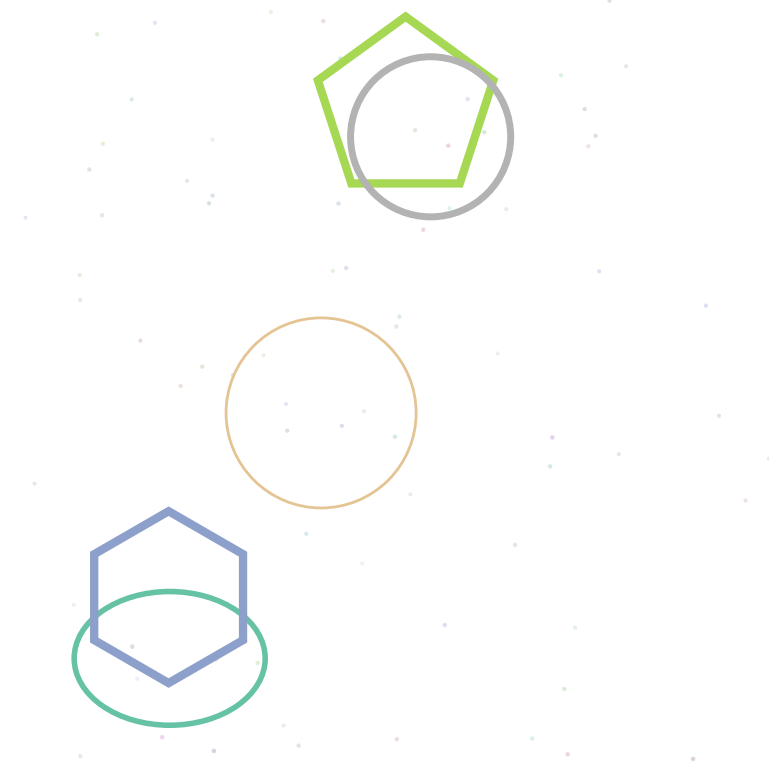[{"shape": "oval", "thickness": 2, "radius": 0.62, "center": [0.22, 0.145]}, {"shape": "hexagon", "thickness": 3, "radius": 0.56, "center": [0.219, 0.224]}, {"shape": "pentagon", "thickness": 3, "radius": 0.6, "center": [0.527, 0.859]}, {"shape": "circle", "thickness": 1, "radius": 0.62, "center": [0.417, 0.464]}, {"shape": "circle", "thickness": 2.5, "radius": 0.52, "center": [0.559, 0.822]}]